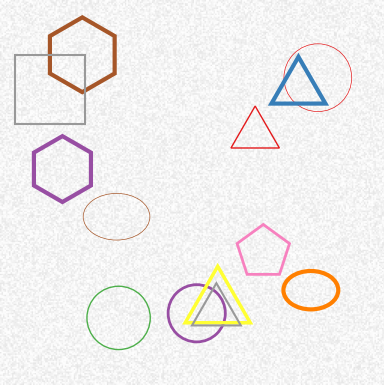[{"shape": "circle", "thickness": 0.5, "radius": 0.44, "center": [0.826, 0.798]}, {"shape": "triangle", "thickness": 1, "radius": 0.36, "center": [0.663, 0.652]}, {"shape": "triangle", "thickness": 3, "radius": 0.4, "center": [0.775, 0.771]}, {"shape": "circle", "thickness": 1, "radius": 0.41, "center": [0.308, 0.174]}, {"shape": "circle", "thickness": 2, "radius": 0.37, "center": [0.511, 0.186]}, {"shape": "hexagon", "thickness": 3, "radius": 0.43, "center": [0.162, 0.561]}, {"shape": "oval", "thickness": 3, "radius": 0.36, "center": [0.807, 0.246]}, {"shape": "triangle", "thickness": 2.5, "radius": 0.49, "center": [0.566, 0.211]}, {"shape": "hexagon", "thickness": 3, "radius": 0.49, "center": [0.214, 0.858]}, {"shape": "oval", "thickness": 0.5, "radius": 0.43, "center": [0.303, 0.437]}, {"shape": "pentagon", "thickness": 2, "radius": 0.36, "center": [0.684, 0.345]}, {"shape": "square", "thickness": 1.5, "radius": 0.45, "center": [0.13, 0.768]}, {"shape": "triangle", "thickness": 1.5, "radius": 0.37, "center": [0.562, 0.191]}]